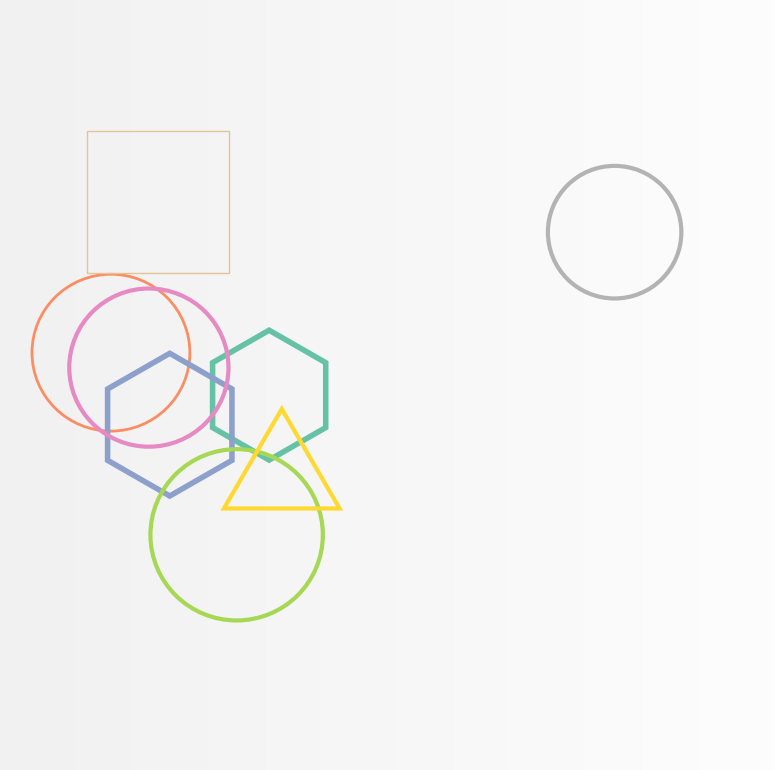[{"shape": "hexagon", "thickness": 2, "radius": 0.42, "center": [0.347, 0.487]}, {"shape": "circle", "thickness": 1, "radius": 0.51, "center": [0.143, 0.542]}, {"shape": "hexagon", "thickness": 2, "radius": 0.46, "center": [0.219, 0.448]}, {"shape": "circle", "thickness": 1.5, "radius": 0.51, "center": [0.192, 0.523]}, {"shape": "circle", "thickness": 1.5, "radius": 0.56, "center": [0.305, 0.305]}, {"shape": "triangle", "thickness": 1.5, "radius": 0.43, "center": [0.364, 0.383]}, {"shape": "square", "thickness": 0.5, "radius": 0.46, "center": [0.204, 0.738]}, {"shape": "circle", "thickness": 1.5, "radius": 0.43, "center": [0.793, 0.698]}]